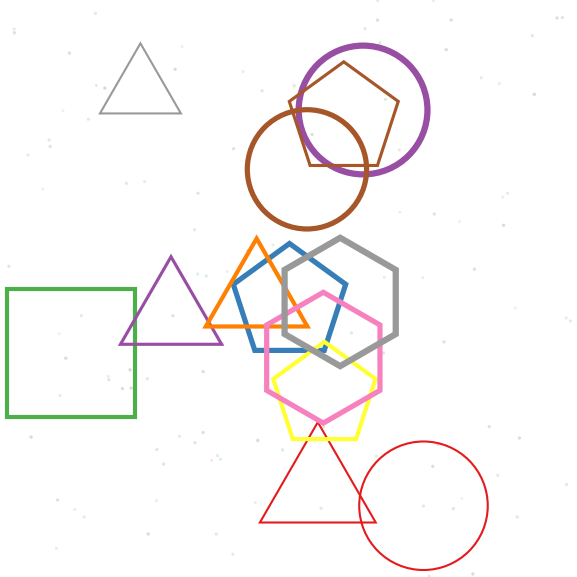[{"shape": "circle", "thickness": 1, "radius": 0.56, "center": [0.733, 0.123]}, {"shape": "triangle", "thickness": 1, "radius": 0.58, "center": [0.55, 0.152]}, {"shape": "pentagon", "thickness": 2.5, "radius": 0.51, "center": [0.501, 0.475]}, {"shape": "square", "thickness": 2, "radius": 0.56, "center": [0.123, 0.388]}, {"shape": "triangle", "thickness": 1.5, "radius": 0.51, "center": [0.296, 0.454]}, {"shape": "circle", "thickness": 3, "radius": 0.56, "center": [0.629, 0.809]}, {"shape": "triangle", "thickness": 2, "radius": 0.51, "center": [0.444, 0.485]}, {"shape": "pentagon", "thickness": 2, "radius": 0.47, "center": [0.562, 0.314]}, {"shape": "circle", "thickness": 2.5, "radius": 0.52, "center": [0.532, 0.706]}, {"shape": "pentagon", "thickness": 1.5, "radius": 0.5, "center": [0.595, 0.793]}, {"shape": "hexagon", "thickness": 2.5, "radius": 0.57, "center": [0.56, 0.38]}, {"shape": "triangle", "thickness": 1, "radius": 0.4, "center": [0.243, 0.843]}, {"shape": "hexagon", "thickness": 3, "radius": 0.56, "center": [0.589, 0.476]}]